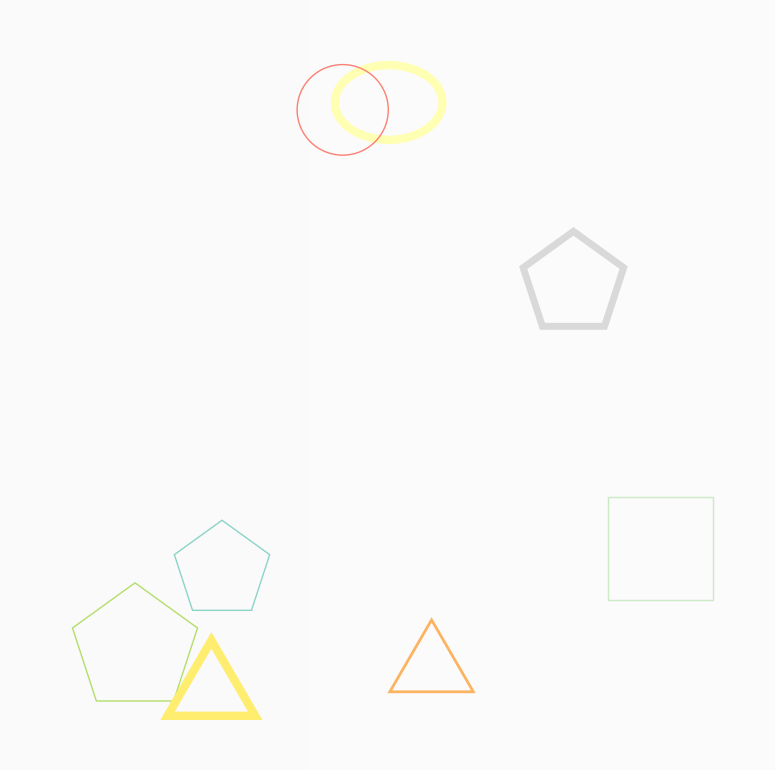[{"shape": "pentagon", "thickness": 0.5, "radius": 0.32, "center": [0.286, 0.26]}, {"shape": "oval", "thickness": 3, "radius": 0.35, "center": [0.502, 0.867]}, {"shape": "circle", "thickness": 0.5, "radius": 0.29, "center": [0.442, 0.857]}, {"shape": "triangle", "thickness": 1, "radius": 0.31, "center": [0.557, 0.133]}, {"shape": "pentagon", "thickness": 0.5, "radius": 0.42, "center": [0.174, 0.158]}, {"shape": "pentagon", "thickness": 2.5, "radius": 0.34, "center": [0.74, 0.631]}, {"shape": "square", "thickness": 0.5, "radius": 0.34, "center": [0.852, 0.288]}, {"shape": "triangle", "thickness": 3, "radius": 0.33, "center": [0.273, 0.103]}]